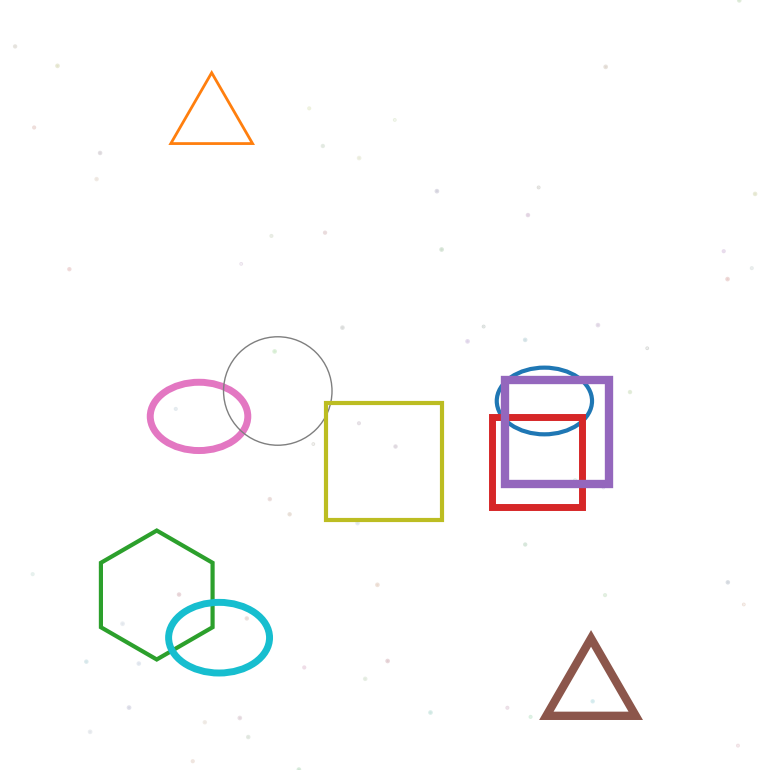[{"shape": "oval", "thickness": 1.5, "radius": 0.31, "center": [0.707, 0.479]}, {"shape": "triangle", "thickness": 1, "radius": 0.31, "center": [0.275, 0.844]}, {"shape": "hexagon", "thickness": 1.5, "radius": 0.42, "center": [0.204, 0.227]}, {"shape": "square", "thickness": 2.5, "radius": 0.29, "center": [0.697, 0.4]}, {"shape": "square", "thickness": 3, "radius": 0.34, "center": [0.724, 0.439]}, {"shape": "triangle", "thickness": 3, "radius": 0.34, "center": [0.768, 0.104]}, {"shape": "oval", "thickness": 2.5, "radius": 0.32, "center": [0.258, 0.459]}, {"shape": "circle", "thickness": 0.5, "radius": 0.35, "center": [0.361, 0.492]}, {"shape": "square", "thickness": 1.5, "radius": 0.38, "center": [0.499, 0.401]}, {"shape": "oval", "thickness": 2.5, "radius": 0.33, "center": [0.285, 0.172]}]